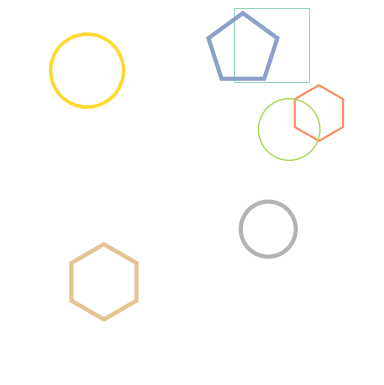[{"shape": "square", "thickness": 0.5, "radius": 0.48, "center": [0.705, 0.883]}, {"shape": "hexagon", "thickness": 1.5, "radius": 0.36, "center": [0.828, 0.706]}, {"shape": "pentagon", "thickness": 3, "radius": 0.47, "center": [0.631, 0.872]}, {"shape": "circle", "thickness": 1, "radius": 0.4, "center": [0.751, 0.664]}, {"shape": "circle", "thickness": 2.5, "radius": 0.47, "center": [0.226, 0.817]}, {"shape": "hexagon", "thickness": 3, "radius": 0.49, "center": [0.27, 0.268]}, {"shape": "circle", "thickness": 3, "radius": 0.36, "center": [0.697, 0.405]}]